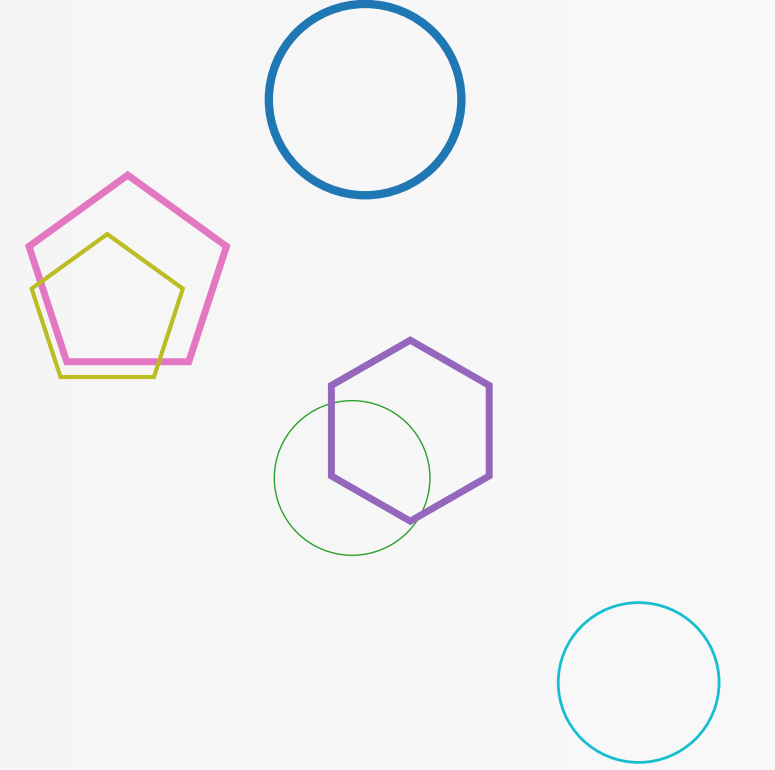[{"shape": "circle", "thickness": 3, "radius": 0.62, "center": [0.471, 0.871]}, {"shape": "circle", "thickness": 0.5, "radius": 0.5, "center": [0.454, 0.379]}, {"shape": "hexagon", "thickness": 2.5, "radius": 0.59, "center": [0.529, 0.441]}, {"shape": "pentagon", "thickness": 2.5, "radius": 0.67, "center": [0.165, 0.639]}, {"shape": "pentagon", "thickness": 1.5, "radius": 0.51, "center": [0.138, 0.593]}, {"shape": "circle", "thickness": 1, "radius": 0.52, "center": [0.824, 0.114]}]